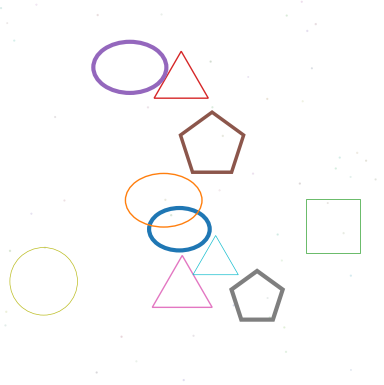[{"shape": "oval", "thickness": 3, "radius": 0.39, "center": [0.466, 0.405]}, {"shape": "oval", "thickness": 1, "radius": 0.5, "center": [0.425, 0.48]}, {"shape": "square", "thickness": 0.5, "radius": 0.35, "center": [0.866, 0.414]}, {"shape": "triangle", "thickness": 1, "radius": 0.41, "center": [0.471, 0.786]}, {"shape": "oval", "thickness": 3, "radius": 0.47, "center": [0.337, 0.825]}, {"shape": "pentagon", "thickness": 2.5, "radius": 0.43, "center": [0.551, 0.622]}, {"shape": "triangle", "thickness": 1, "radius": 0.45, "center": [0.473, 0.247]}, {"shape": "pentagon", "thickness": 3, "radius": 0.35, "center": [0.668, 0.226]}, {"shape": "circle", "thickness": 0.5, "radius": 0.44, "center": [0.113, 0.269]}, {"shape": "triangle", "thickness": 0.5, "radius": 0.34, "center": [0.56, 0.32]}]